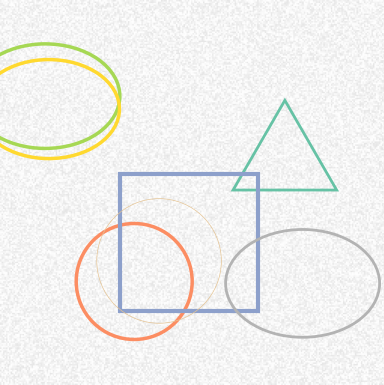[{"shape": "triangle", "thickness": 2, "radius": 0.78, "center": [0.74, 0.584]}, {"shape": "circle", "thickness": 2.5, "radius": 0.75, "center": [0.349, 0.269]}, {"shape": "square", "thickness": 3, "radius": 0.89, "center": [0.492, 0.37]}, {"shape": "oval", "thickness": 2.5, "radius": 0.97, "center": [0.117, 0.75]}, {"shape": "oval", "thickness": 2.5, "radius": 0.92, "center": [0.127, 0.717]}, {"shape": "circle", "thickness": 0.5, "radius": 0.81, "center": [0.413, 0.322]}, {"shape": "oval", "thickness": 2, "radius": 1.0, "center": [0.786, 0.264]}]